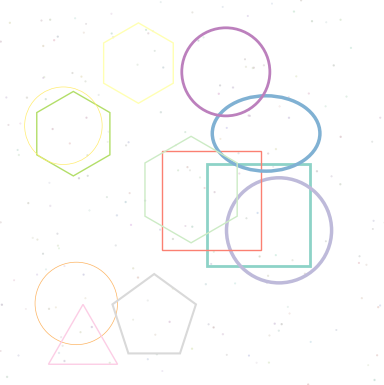[{"shape": "square", "thickness": 2, "radius": 0.67, "center": [0.671, 0.441]}, {"shape": "hexagon", "thickness": 1, "radius": 0.52, "center": [0.36, 0.836]}, {"shape": "circle", "thickness": 2.5, "radius": 0.68, "center": [0.725, 0.402]}, {"shape": "square", "thickness": 1, "radius": 0.64, "center": [0.55, 0.479]}, {"shape": "oval", "thickness": 2.5, "radius": 0.7, "center": [0.691, 0.653]}, {"shape": "circle", "thickness": 0.5, "radius": 0.54, "center": [0.198, 0.212]}, {"shape": "hexagon", "thickness": 1, "radius": 0.55, "center": [0.19, 0.653]}, {"shape": "triangle", "thickness": 1, "radius": 0.52, "center": [0.216, 0.106]}, {"shape": "pentagon", "thickness": 1.5, "radius": 0.57, "center": [0.401, 0.174]}, {"shape": "circle", "thickness": 2, "radius": 0.57, "center": [0.587, 0.813]}, {"shape": "hexagon", "thickness": 1, "radius": 0.69, "center": [0.496, 0.508]}, {"shape": "circle", "thickness": 0.5, "radius": 0.5, "center": [0.165, 0.673]}]